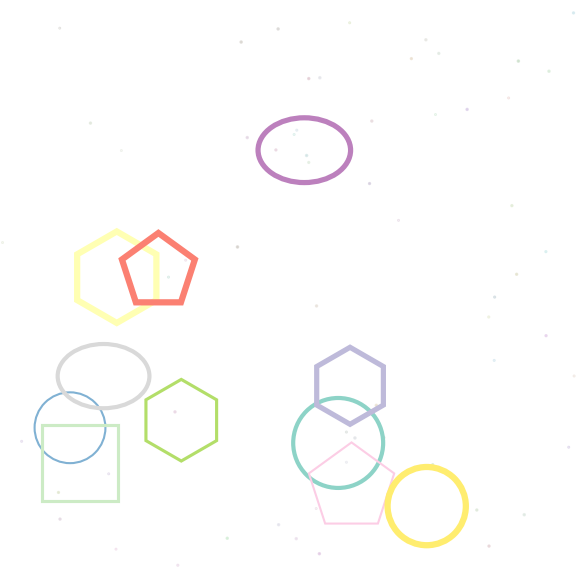[{"shape": "circle", "thickness": 2, "radius": 0.39, "center": [0.586, 0.232]}, {"shape": "hexagon", "thickness": 3, "radius": 0.4, "center": [0.202, 0.519]}, {"shape": "hexagon", "thickness": 2.5, "radius": 0.33, "center": [0.606, 0.331]}, {"shape": "pentagon", "thickness": 3, "radius": 0.33, "center": [0.274, 0.529]}, {"shape": "circle", "thickness": 1, "radius": 0.31, "center": [0.121, 0.258]}, {"shape": "hexagon", "thickness": 1.5, "radius": 0.35, "center": [0.314, 0.271]}, {"shape": "pentagon", "thickness": 1, "radius": 0.39, "center": [0.609, 0.155]}, {"shape": "oval", "thickness": 2, "radius": 0.4, "center": [0.179, 0.348]}, {"shape": "oval", "thickness": 2.5, "radius": 0.4, "center": [0.527, 0.739]}, {"shape": "square", "thickness": 1.5, "radius": 0.33, "center": [0.139, 0.197]}, {"shape": "circle", "thickness": 3, "radius": 0.34, "center": [0.739, 0.123]}]